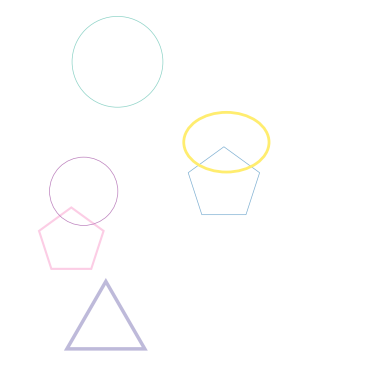[{"shape": "circle", "thickness": 0.5, "radius": 0.59, "center": [0.305, 0.839]}, {"shape": "triangle", "thickness": 2.5, "radius": 0.58, "center": [0.275, 0.152]}, {"shape": "pentagon", "thickness": 0.5, "radius": 0.49, "center": [0.582, 0.521]}, {"shape": "pentagon", "thickness": 1.5, "radius": 0.44, "center": [0.185, 0.373]}, {"shape": "circle", "thickness": 0.5, "radius": 0.44, "center": [0.217, 0.503]}, {"shape": "oval", "thickness": 2, "radius": 0.55, "center": [0.588, 0.631]}]